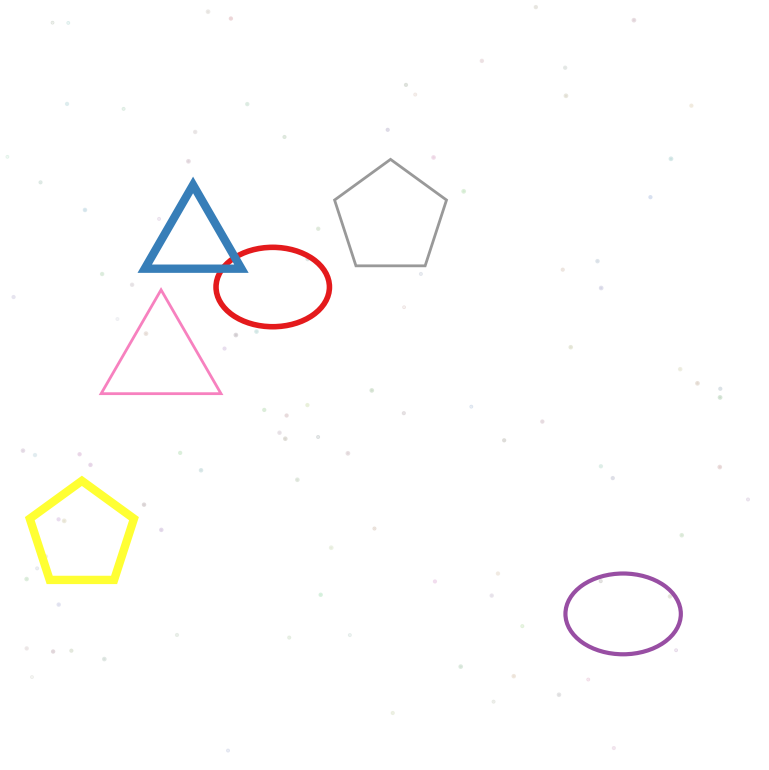[{"shape": "oval", "thickness": 2, "radius": 0.37, "center": [0.354, 0.627]}, {"shape": "triangle", "thickness": 3, "radius": 0.36, "center": [0.251, 0.687]}, {"shape": "oval", "thickness": 1.5, "radius": 0.37, "center": [0.809, 0.203]}, {"shape": "pentagon", "thickness": 3, "radius": 0.36, "center": [0.106, 0.304]}, {"shape": "triangle", "thickness": 1, "radius": 0.45, "center": [0.209, 0.534]}, {"shape": "pentagon", "thickness": 1, "radius": 0.38, "center": [0.507, 0.717]}]